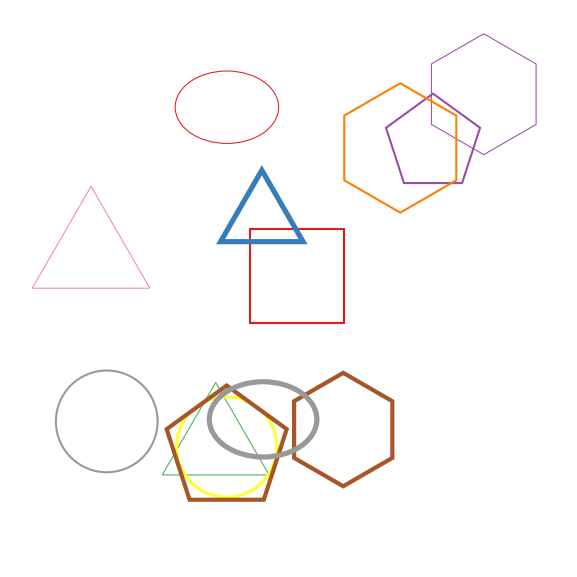[{"shape": "oval", "thickness": 0.5, "radius": 0.45, "center": [0.393, 0.813]}, {"shape": "square", "thickness": 1, "radius": 0.41, "center": [0.514, 0.521]}, {"shape": "triangle", "thickness": 2.5, "radius": 0.41, "center": [0.453, 0.622]}, {"shape": "triangle", "thickness": 0.5, "radius": 0.53, "center": [0.373, 0.23]}, {"shape": "pentagon", "thickness": 1, "radius": 0.43, "center": [0.75, 0.751]}, {"shape": "hexagon", "thickness": 0.5, "radius": 0.52, "center": [0.838, 0.836]}, {"shape": "hexagon", "thickness": 1, "radius": 0.56, "center": [0.693, 0.743]}, {"shape": "circle", "thickness": 1.5, "radius": 0.43, "center": [0.392, 0.225]}, {"shape": "pentagon", "thickness": 2, "radius": 0.55, "center": [0.393, 0.222]}, {"shape": "hexagon", "thickness": 2, "radius": 0.49, "center": [0.594, 0.255]}, {"shape": "triangle", "thickness": 0.5, "radius": 0.59, "center": [0.158, 0.559]}, {"shape": "oval", "thickness": 2.5, "radius": 0.47, "center": [0.456, 0.273]}, {"shape": "circle", "thickness": 1, "radius": 0.44, "center": [0.185, 0.269]}]